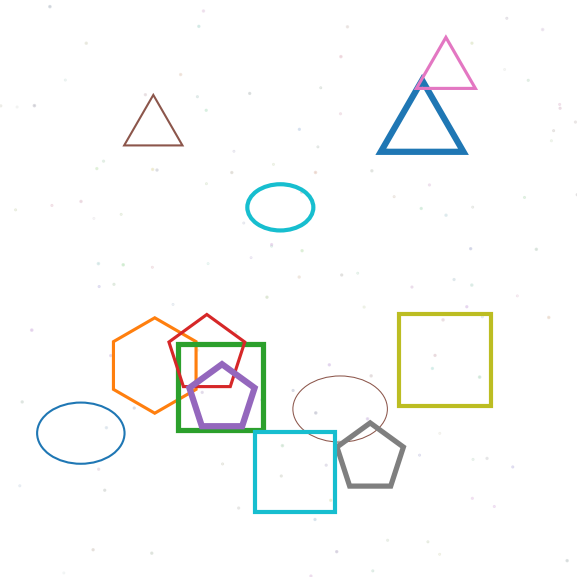[{"shape": "oval", "thickness": 1, "radius": 0.38, "center": [0.14, 0.249]}, {"shape": "triangle", "thickness": 3, "radius": 0.41, "center": [0.731, 0.778]}, {"shape": "hexagon", "thickness": 1.5, "radius": 0.41, "center": [0.268, 0.366]}, {"shape": "square", "thickness": 2.5, "radius": 0.37, "center": [0.382, 0.329]}, {"shape": "pentagon", "thickness": 1.5, "radius": 0.35, "center": [0.358, 0.386]}, {"shape": "pentagon", "thickness": 3, "radius": 0.3, "center": [0.384, 0.309]}, {"shape": "oval", "thickness": 0.5, "radius": 0.41, "center": [0.589, 0.291]}, {"shape": "triangle", "thickness": 1, "radius": 0.29, "center": [0.265, 0.776]}, {"shape": "triangle", "thickness": 1.5, "radius": 0.29, "center": [0.772, 0.876]}, {"shape": "pentagon", "thickness": 2.5, "radius": 0.3, "center": [0.641, 0.206]}, {"shape": "square", "thickness": 2, "radius": 0.4, "center": [0.77, 0.376]}, {"shape": "square", "thickness": 2, "radius": 0.35, "center": [0.511, 0.182]}, {"shape": "oval", "thickness": 2, "radius": 0.29, "center": [0.485, 0.64]}]